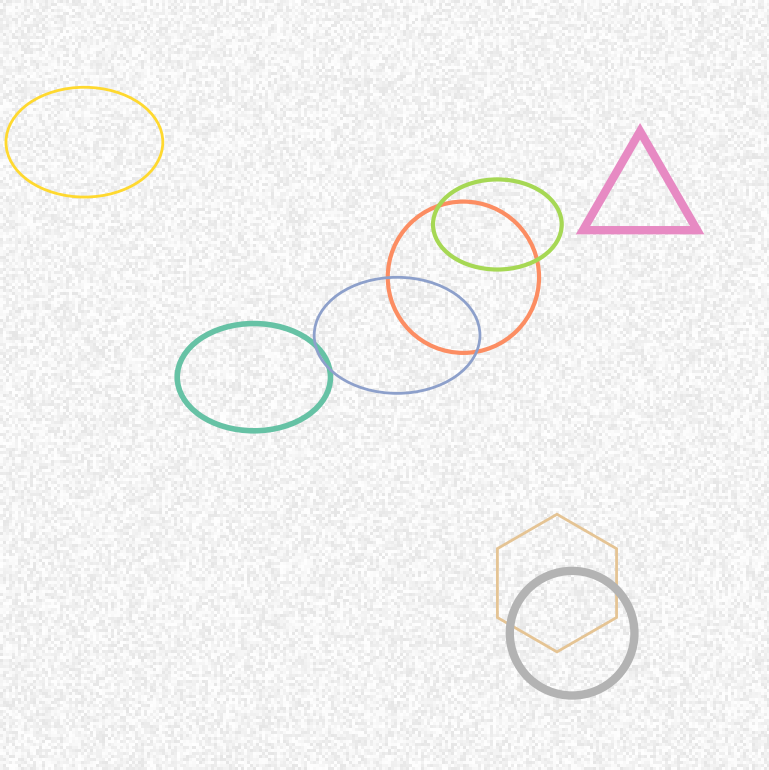[{"shape": "oval", "thickness": 2, "radius": 0.5, "center": [0.33, 0.51]}, {"shape": "circle", "thickness": 1.5, "radius": 0.49, "center": [0.602, 0.64]}, {"shape": "oval", "thickness": 1, "radius": 0.54, "center": [0.516, 0.565]}, {"shape": "triangle", "thickness": 3, "radius": 0.43, "center": [0.831, 0.744]}, {"shape": "oval", "thickness": 1.5, "radius": 0.42, "center": [0.646, 0.708]}, {"shape": "oval", "thickness": 1, "radius": 0.51, "center": [0.11, 0.815]}, {"shape": "hexagon", "thickness": 1, "radius": 0.45, "center": [0.723, 0.243]}, {"shape": "circle", "thickness": 3, "radius": 0.4, "center": [0.743, 0.178]}]